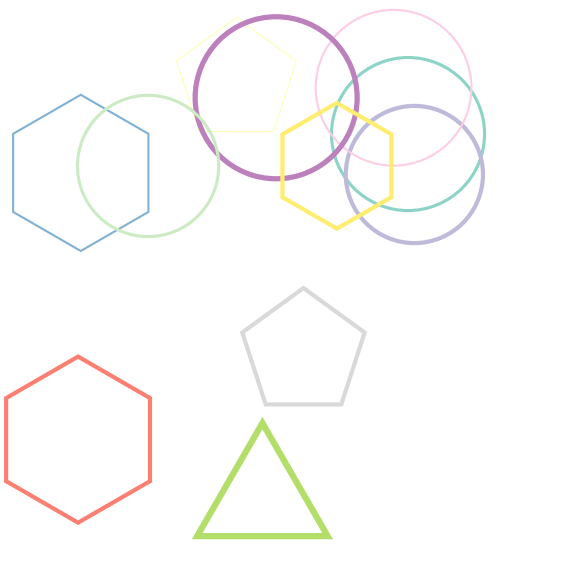[{"shape": "circle", "thickness": 1.5, "radius": 0.66, "center": [0.707, 0.767]}, {"shape": "pentagon", "thickness": 0.5, "radius": 0.55, "center": [0.409, 0.86]}, {"shape": "circle", "thickness": 2, "radius": 0.59, "center": [0.718, 0.697]}, {"shape": "hexagon", "thickness": 2, "radius": 0.72, "center": [0.135, 0.238]}, {"shape": "hexagon", "thickness": 1, "radius": 0.68, "center": [0.14, 0.7]}, {"shape": "triangle", "thickness": 3, "radius": 0.65, "center": [0.454, 0.136]}, {"shape": "circle", "thickness": 1, "radius": 0.67, "center": [0.681, 0.847]}, {"shape": "pentagon", "thickness": 2, "radius": 0.56, "center": [0.526, 0.389]}, {"shape": "circle", "thickness": 2.5, "radius": 0.7, "center": [0.478, 0.83]}, {"shape": "circle", "thickness": 1.5, "radius": 0.61, "center": [0.256, 0.712]}, {"shape": "hexagon", "thickness": 2, "radius": 0.54, "center": [0.583, 0.712]}]